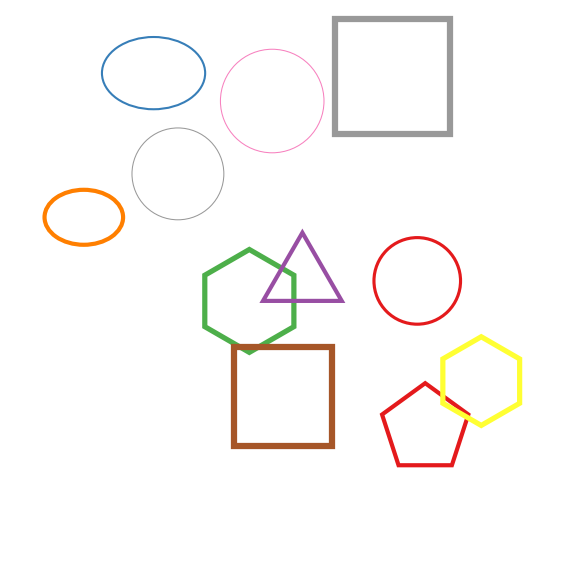[{"shape": "circle", "thickness": 1.5, "radius": 0.37, "center": [0.723, 0.513]}, {"shape": "pentagon", "thickness": 2, "radius": 0.39, "center": [0.736, 0.257]}, {"shape": "oval", "thickness": 1, "radius": 0.45, "center": [0.266, 0.873]}, {"shape": "hexagon", "thickness": 2.5, "radius": 0.45, "center": [0.432, 0.478]}, {"shape": "triangle", "thickness": 2, "radius": 0.39, "center": [0.524, 0.517]}, {"shape": "oval", "thickness": 2, "radius": 0.34, "center": [0.145, 0.623]}, {"shape": "hexagon", "thickness": 2.5, "radius": 0.38, "center": [0.833, 0.339]}, {"shape": "square", "thickness": 3, "radius": 0.43, "center": [0.49, 0.313]}, {"shape": "circle", "thickness": 0.5, "radius": 0.45, "center": [0.471, 0.824]}, {"shape": "square", "thickness": 3, "radius": 0.5, "center": [0.68, 0.867]}, {"shape": "circle", "thickness": 0.5, "radius": 0.4, "center": [0.308, 0.698]}]